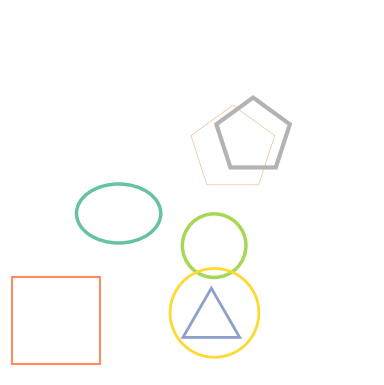[{"shape": "oval", "thickness": 2.5, "radius": 0.55, "center": [0.308, 0.445]}, {"shape": "square", "thickness": 1.5, "radius": 0.57, "center": [0.145, 0.167]}, {"shape": "triangle", "thickness": 2, "radius": 0.43, "center": [0.549, 0.166]}, {"shape": "circle", "thickness": 2.5, "radius": 0.41, "center": [0.556, 0.362]}, {"shape": "circle", "thickness": 2, "radius": 0.58, "center": [0.557, 0.187]}, {"shape": "pentagon", "thickness": 0.5, "radius": 0.57, "center": [0.605, 0.612]}, {"shape": "pentagon", "thickness": 3, "radius": 0.5, "center": [0.657, 0.646]}]